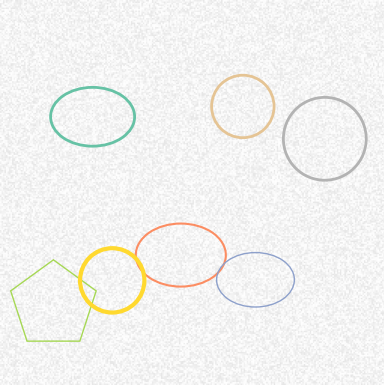[{"shape": "oval", "thickness": 2, "radius": 0.55, "center": [0.241, 0.697]}, {"shape": "oval", "thickness": 1.5, "radius": 0.58, "center": [0.47, 0.337]}, {"shape": "oval", "thickness": 1, "radius": 0.51, "center": [0.664, 0.273]}, {"shape": "pentagon", "thickness": 1, "radius": 0.58, "center": [0.139, 0.208]}, {"shape": "circle", "thickness": 3, "radius": 0.42, "center": [0.291, 0.272]}, {"shape": "circle", "thickness": 2, "radius": 0.41, "center": [0.631, 0.723]}, {"shape": "circle", "thickness": 2, "radius": 0.54, "center": [0.844, 0.64]}]